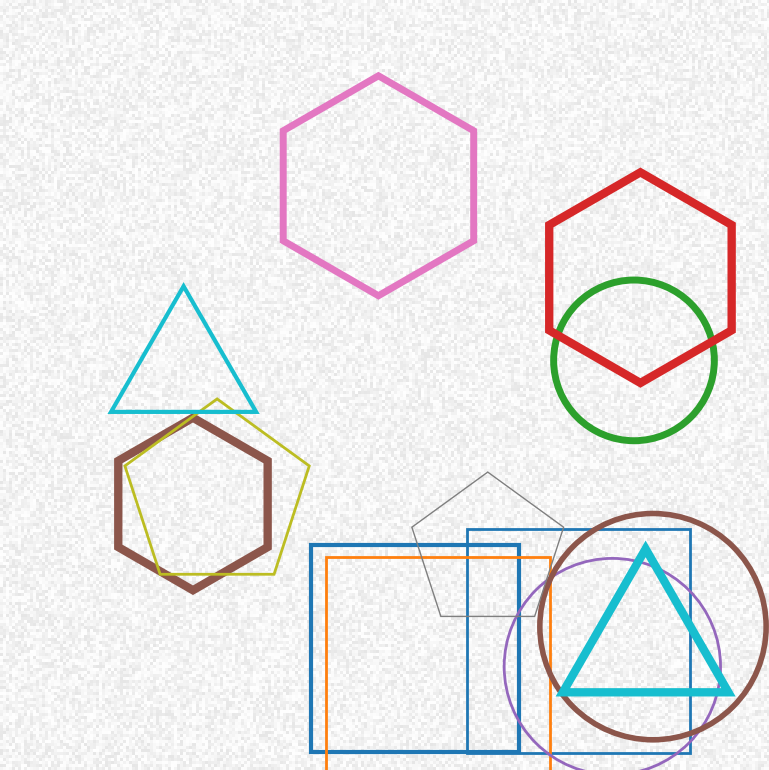[{"shape": "square", "thickness": 1, "radius": 0.73, "center": [0.751, 0.168]}, {"shape": "square", "thickness": 1.5, "radius": 0.67, "center": [0.539, 0.158]}, {"shape": "square", "thickness": 1, "radius": 0.73, "center": [0.569, 0.131]}, {"shape": "circle", "thickness": 2.5, "radius": 0.52, "center": [0.823, 0.532]}, {"shape": "hexagon", "thickness": 3, "radius": 0.68, "center": [0.832, 0.639]}, {"shape": "circle", "thickness": 1, "radius": 0.7, "center": [0.795, 0.134]}, {"shape": "circle", "thickness": 2, "radius": 0.73, "center": [0.848, 0.186]}, {"shape": "hexagon", "thickness": 3, "radius": 0.56, "center": [0.251, 0.345]}, {"shape": "hexagon", "thickness": 2.5, "radius": 0.71, "center": [0.491, 0.759]}, {"shape": "pentagon", "thickness": 0.5, "radius": 0.52, "center": [0.633, 0.283]}, {"shape": "pentagon", "thickness": 1, "radius": 0.63, "center": [0.282, 0.356]}, {"shape": "triangle", "thickness": 1.5, "radius": 0.54, "center": [0.238, 0.519]}, {"shape": "triangle", "thickness": 3, "radius": 0.62, "center": [0.838, 0.163]}]